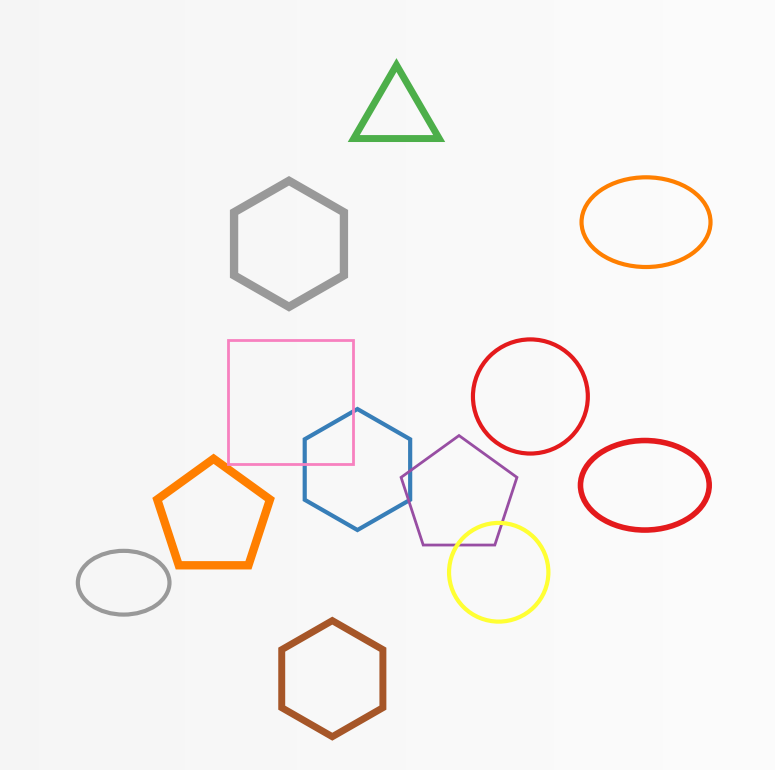[{"shape": "oval", "thickness": 2, "radius": 0.42, "center": [0.832, 0.37]}, {"shape": "circle", "thickness": 1.5, "radius": 0.37, "center": [0.684, 0.485]}, {"shape": "hexagon", "thickness": 1.5, "radius": 0.39, "center": [0.461, 0.39]}, {"shape": "triangle", "thickness": 2.5, "radius": 0.32, "center": [0.512, 0.852]}, {"shape": "pentagon", "thickness": 1, "radius": 0.39, "center": [0.592, 0.356]}, {"shape": "oval", "thickness": 1.5, "radius": 0.42, "center": [0.834, 0.711]}, {"shape": "pentagon", "thickness": 3, "radius": 0.38, "center": [0.276, 0.328]}, {"shape": "circle", "thickness": 1.5, "radius": 0.32, "center": [0.644, 0.257]}, {"shape": "hexagon", "thickness": 2.5, "radius": 0.38, "center": [0.429, 0.119]}, {"shape": "square", "thickness": 1, "radius": 0.4, "center": [0.375, 0.478]}, {"shape": "oval", "thickness": 1.5, "radius": 0.3, "center": [0.16, 0.243]}, {"shape": "hexagon", "thickness": 3, "radius": 0.41, "center": [0.373, 0.683]}]